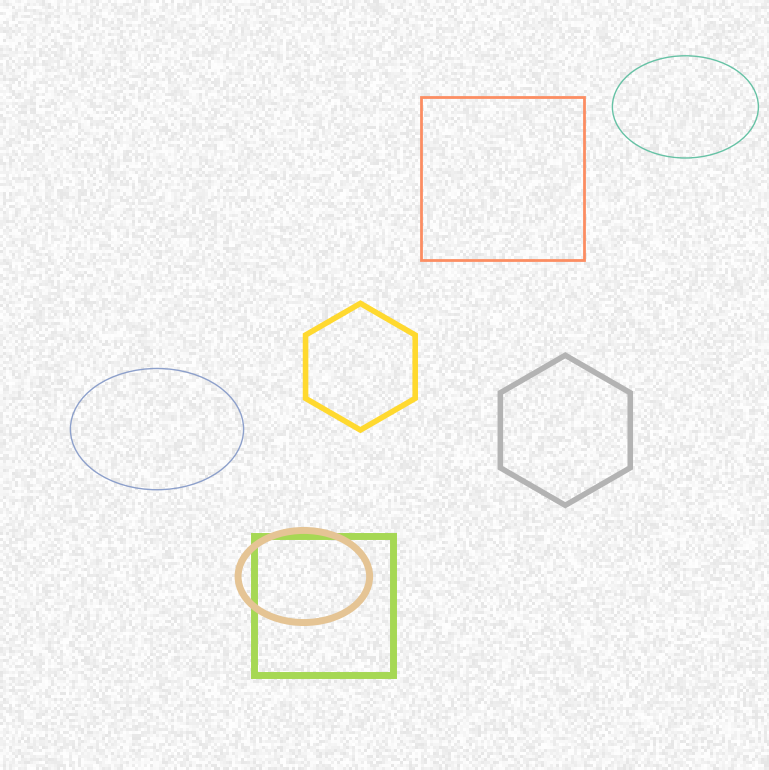[{"shape": "oval", "thickness": 0.5, "radius": 0.47, "center": [0.89, 0.861]}, {"shape": "square", "thickness": 1, "radius": 0.53, "center": [0.653, 0.768]}, {"shape": "oval", "thickness": 0.5, "radius": 0.56, "center": [0.204, 0.443]}, {"shape": "square", "thickness": 2.5, "radius": 0.45, "center": [0.42, 0.214]}, {"shape": "hexagon", "thickness": 2, "radius": 0.41, "center": [0.468, 0.524]}, {"shape": "oval", "thickness": 2.5, "radius": 0.43, "center": [0.395, 0.251]}, {"shape": "hexagon", "thickness": 2, "radius": 0.49, "center": [0.734, 0.441]}]